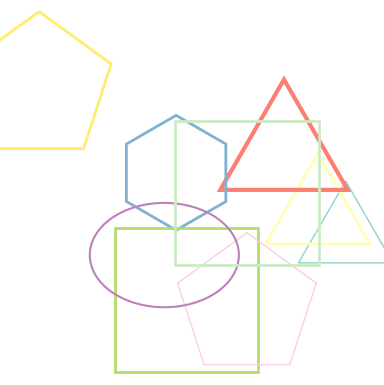[{"shape": "triangle", "thickness": 1, "radius": 0.71, "center": [0.898, 0.388]}, {"shape": "triangle", "thickness": 2, "radius": 0.78, "center": [0.825, 0.445]}, {"shape": "triangle", "thickness": 3, "radius": 0.96, "center": [0.738, 0.602]}, {"shape": "hexagon", "thickness": 2, "radius": 0.75, "center": [0.457, 0.551]}, {"shape": "square", "thickness": 2, "radius": 0.93, "center": [0.485, 0.221]}, {"shape": "pentagon", "thickness": 1, "radius": 0.95, "center": [0.641, 0.206]}, {"shape": "oval", "thickness": 1.5, "radius": 0.97, "center": [0.427, 0.337]}, {"shape": "square", "thickness": 2, "radius": 0.94, "center": [0.641, 0.498]}, {"shape": "pentagon", "thickness": 2, "radius": 0.98, "center": [0.102, 0.773]}]